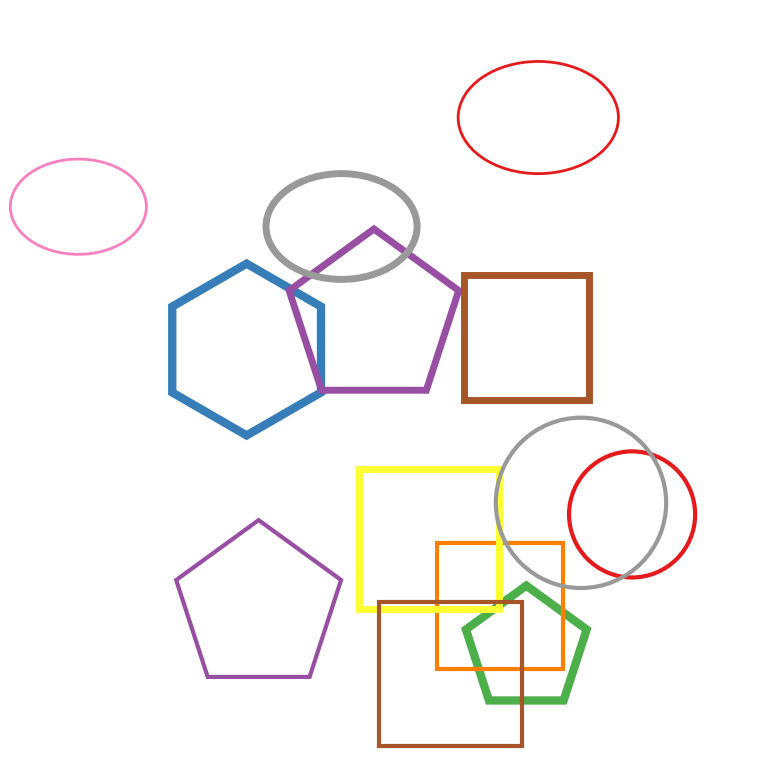[{"shape": "circle", "thickness": 1.5, "radius": 0.41, "center": [0.821, 0.332]}, {"shape": "oval", "thickness": 1, "radius": 0.52, "center": [0.699, 0.847]}, {"shape": "hexagon", "thickness": 3, "radius": 0.56, "center": [0.32, 0.546]}, {"shape": "pentagon", "thickness": 3, "radius": 0.41, "center": [0.684, 0.157]}, {"shape": "pentagon", "thickness": 1.5, "radius": 0.56, "center": [0.336, 0.212]}, {"shape": "pentagon", "thickness": 2.5, "radius": 0.58, "center": [0.486, 0.587]}, {"shape": "square", "thickness": 1.5, "radius": 0.41, "center": [0.65, 0.213]}, {"shape": "square", "thickness": 2.5, "radius": 0.45, "center": [0.558, 0.3]}, {"shape": "square", "thickness": 1.5, "radius": 0.47, "center": [0.585, 0.125]}, {"shape": "square", "thickness": 2.5, "radius": 0.41, "center": [0.684, 0.562]}, {"shape": "oval", "thickness": 1, "radius": 0.44, "center": [0.102, 0.732]}, {"shape": "oval", "thickness": 2.5, "radius": 0.49, "center": [0.444, 0.706]}, {"shape": "circle", "thickness": 1.5, "radius": 0.55, "center": [0.755, 0.347]}]